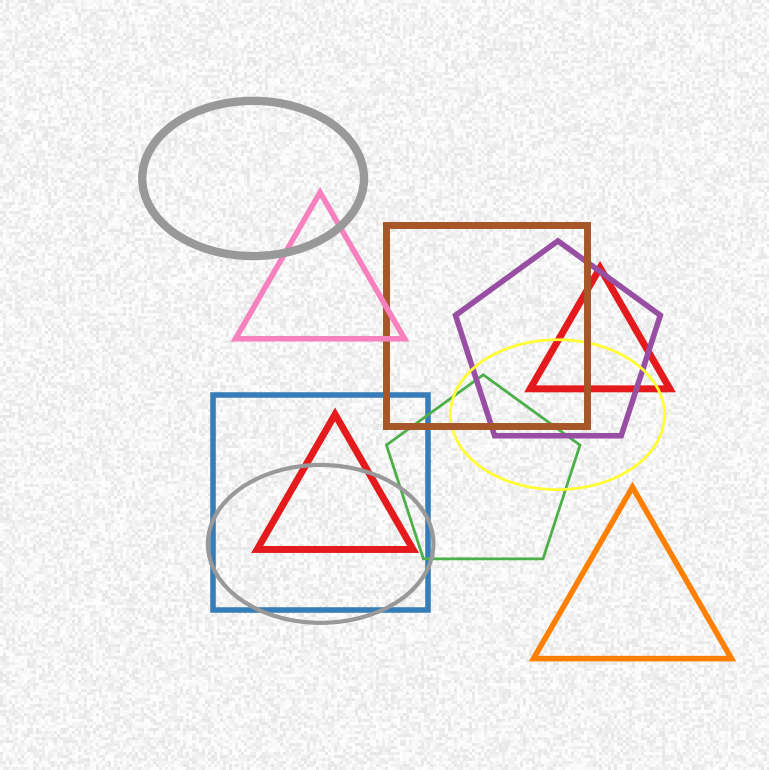[{"shape": "triangle", "thickness": 2.5, "radius": 0.58, "center": [0.435, 0.345]}, {"shape": "triangle", "thickness": 2.5, "radius": 0.52, "center": [0.779, 0.547]}, {"shape": "square", "thickness": 2, "radius": 0.7, "center": [0.417, 0.347]}, {"shape": "pentagon", "thickness": 1, "radius": 0.66, "center": [0.628, 0.381]}, {"shape": "pentagon", "thickness": 2, "radius": 0.7, "center": [0.725, 0.547]}, {"shape": "triangle", "thickness": 2, "radius": 0.74, "center": [0.821, 0.219]}, {"shape": "oval", "thickness": 1, "radius": 0.7, "center": [0.724, 0.461]}, {"shape": "square", "thickness": 2.5, "radius": 0.65, "center": [0.632, 0.577]}, {"shape": "triangle", "thickness": 2, "radius": 0.63, "center": [0.416, 0.623]}, {"shape": "oval", "thickness": 1.5, "radius": 0.73, "center": [0.416, 0.294]}, {"shape": "oval", "thickness": 3, "radius": 0.72, "center": [0.329, 0.768]}]